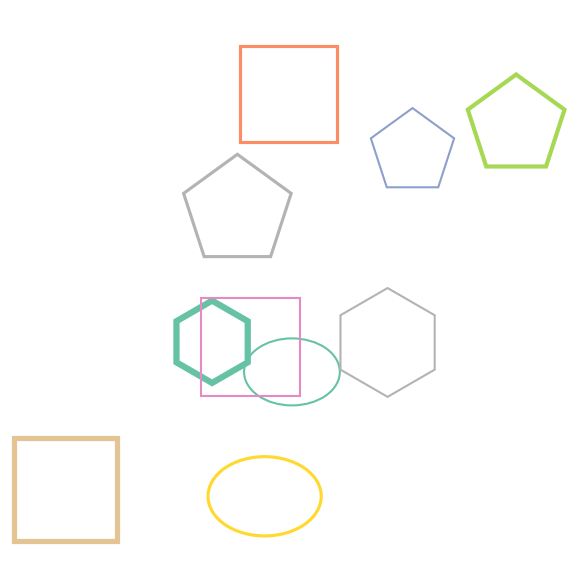[{"shape": "hexagon", "thickness": 3, "radius": 0.36, "center": [0.367, 0.407]}, {"shape": "oval", "thickness": 1, "radius": 0.41, "center": [0.506, 0.355]}, {"shape": "square", "thickness": 1.5, "radius": 0.42, "center": [0.499, 0.836]}, {"shape": "pentagon", "thickness": 1, "radius": 0.38, "center": [0.714, 0.736]}, {"shape": "square", "thickness": 1, "radius": 0.43, "center": [0.434, 0.398]}, {"shape": "pentagon", "thickness": 2, "radius": 0.44, "center": [0.894, 0.782]}, {"shape": "oval", "thickness": 1.5, "radius": 0.49, "center": [0.458, 0.14]}, {"shape": "square", "thickness": 2.5, "radius": 0.45, "center": [0.114, 0.151]}, {"shape": "pentagon", "thickness": 1.5, "radius": 0.49, "center": [0.411, 0.634]}, {"shape": "hexagon", "thickness": 1, "radius": 0.47, "center": [0.671, 0.406]}]